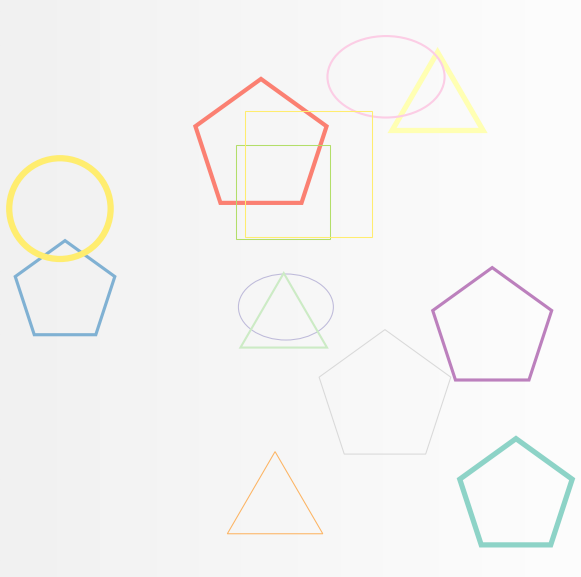[{"shape": "pentagon", "thickness": 2.5, "radius": 0.51, "center": [0.888, 0.138]}, {"shape": "triangle", "thickness": 2.5, "radius": 0.45, "center": [0.753, 0.818]}, {"shape": "oval", "thickness": 0.5, "radius": 0.41, "center": [0.492, 0.468]}, {"shape": "pentagon", "thickness": 2, "radius": 0.59, "center": [0.449, 0.744]}, {"shape": "pentagon", "thickness": 1.5, "radius": 0.45, "center": [0.112, 0.492]}, {"shape": "triangle", "thickness": 0.5, "radius": 0.47, "center": [0.473, 0.122]}, {"shape": "square", "thickness": 0.5, "radius": 0.41, "center": [0.487, 0.667]}, {"shape": "oval", "thickness": 1, "radius": 0.5, "center": [0.664, 0.866]}, {"shape": "pentagon", "thickness": 0.5, "radius": 0.6, "center": [0.662, 0.309]}, {"shape": "pentagon", "thickness": 1.5, "radius": 0.54, "center": [0.847, 0.428]}, {"shape": "triangle", "thickness": 1, "radius": 0.43, "center": [0.488, 0.44]}, {"shape": "square", "thickness": 0.5, "radius": 0.55, "center": [0.531, 0.698]}, {"shape": "circle", "thickness": 3, "radius": 0.44, "center": [0.103, 0.638]}]